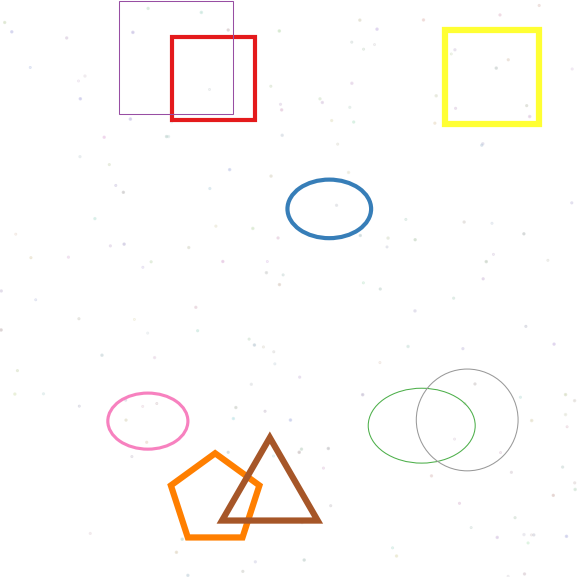[{"shape": "square", "thickness": 2, "radius": 0.36, "center": [0.37, 0.863]}, {"shape": "oval", "thickness": 2, "radius": 0.36, "center": [0.57, 0.637]}, {"shape": "oval", "thickness": 0.5, "radius": 0.46, "center": [0.73, 0.262]}, {"shape": "square", "thickness": 0.5, "radius": 0.49, "center": [0.305, 0.899]}, {"shape": "pentagon", "thickness": 3, "radius": 0.4, "center": [0.373, 0.134]}, {"shape": "square", "thickness": 3, "radius": 0.41, "center": [0.852, 0.865]}, {"shape": "triangle", "thickness": 3, "radius": 0.48, "center": [0.467, 0.146]}, {"shape": "oval", "thickness": 1.5, "radius": 0.35, "center": [0.256, 0.27]}, {"shape": "circle", "thickness": 0.5, "radius": 0.44, "center": [0.809, 0.272]}]